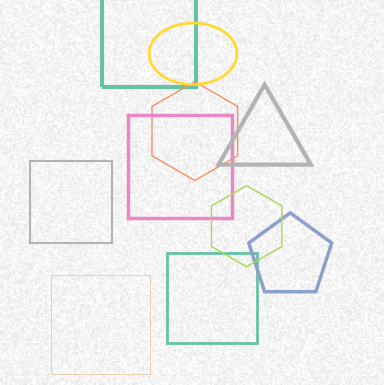[{"shape": "square", "thickness": 2, "radius": 0.58, "center": [0.55, 0.225]}, {"shape": "square", "thickness": 3, "radius": 0.61, "center": [0.388, 0.896]}, {"shape": "hexagon", "thickness": 1, "radius": 0.64, "center": [0.506, 0.659]}, {"shape": "pentagon", "thickness": 2.5, "radius": 0.57, "center": [0.754, 0.334]}, {"shape": "square", "thickness": 2.5, "radius": 0.67, "center": [0.467, 0.567]}, {"shape": "hexagon", "thickness": 1, "radius": 0.53, "center": [0.641, 0.412]}, {"shape": "oval", "thickness": 2, "radius": 0.57, "center": [0.501, 0.86]}, {"shape": "square", "thickness": 0.5, "radius": 0.64, "center": [0.261, 0.157]}, {"shape": "triangle", "thickness": 3, "radius": 0.69, "center": [0.687, 0.642]}, {"shape": "square", "thickness": 1.5, "radius": 0.53, "center": [0.184, 0.475]}]